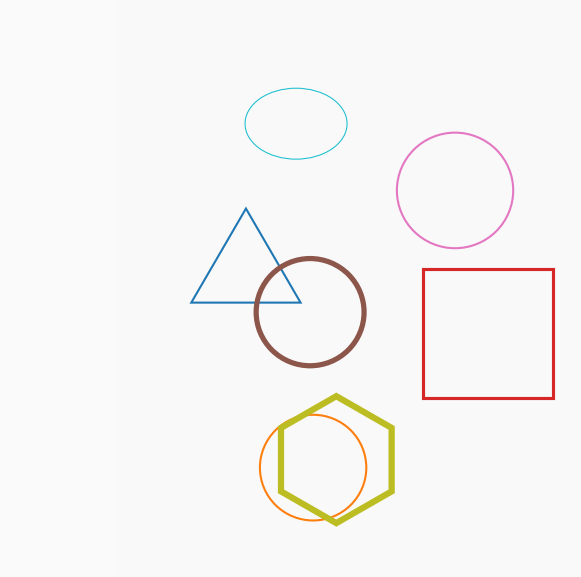[{"shape": "triangle", "thickness": 1, "radius": 0.54, "center": [0.423, 0.529]}, {"shape": "circle", "thickness": 1, "radius": 0.46, "center": [0.539, 0.189]}, {"shape": "square", "thickness": 1.5, "radius": 0.56, "center": [0.84, 0.422]}, {"shape": "circle", "thickness": 2.5, "radius": 0.46, "center": [0.534, 0.459]}, {"shape": "circle", "thickness": 1, "radius": 0.5, "center": [0.783, 0.669]}, {"shape": "hexagon", "thickness": 3, "radius": 0.55, "center": [0.579, 0.203]}, {"shape": "oval", "thickness": 0.5, "radius": 0.44, "center": [0.509, 0.785]}]